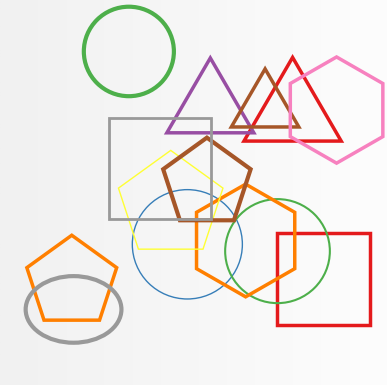[{"shape": "triangle", "thickness": 2.5, "radius": 0.72, "center": [0.755, 0.706]}, {"shape": "square", "thickness": 2.5, "radius": 0.6, "center": [0.835, 0.275]}, {"shape": "circle", "thickness": 1, "radius": 0.71, "center": [0.483, 0.365]}, {"shape": "circle", "thickness": 1.5, "radius": 0.68, "center": [0.716, 0.348]}, {"shape": "circle", "thickness": 3, "radius": 0.58, "center": [0.333, 0.866]}, {"shape": "triangle", "thickness": 2.5, "radius": 0.65, "center": [0.543, 0.72]}, {"shape": "hexagon", "thickness": 2.5, "radius": 0.73, "center": [0.634, 0.375]}, {"shape": "pentagon", "thickness": 2.5, "radius": 0.61, "center": [0.185, 0.267]}, {"shape": "pentagon", "thickness": 1, "radius": 0.71, "center": [0.441, 0.468]}, {"shape": "pentagon", "thickness": 3, "radius": 0.59, "center": [0.534, 0.524]}, {"shape": "triangle", "thickness": 2.5, "radius": 0.5, "center": [0.684, 0.72]}, {"shape": "hexagon", "thickness": 2.5, "radius": 0.69, "center": [0.869, 0.714]}, {"shape": "square", "thickness": 2, "radius": 0.66, "center": [0.412, 0.562]}, {"shape": "oval", "thickness": 3, "radius": 0.62, "center": [0.19, 0.196]}]